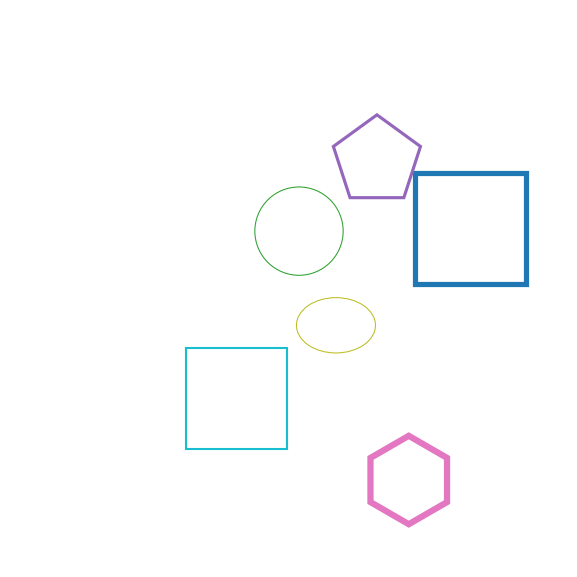[{"shape": "square", "thickness": 2.5, "radius": 0.48, "center": [0.815, 0.603]}, {"shape": "circle", "thickness": 0.5, "radius": 0.38, "center": [0.518, 0.599]}, {"shape": "pentagon", "thickness": 1.5, "radius": 0.4, "center": [0.653, 0.721]}, {"shape": "hexagon", "thickness": 3, "radius": 0.38, "center": [0.708, 0.168]}, {"shape": "oval", "thickness": 0.5, "radius": 0.34, "center": [0.582, 0.436]}, {"shape": "square", "thickness": 1, "radius": 0.44, "center": [0.409, 0.309]}]